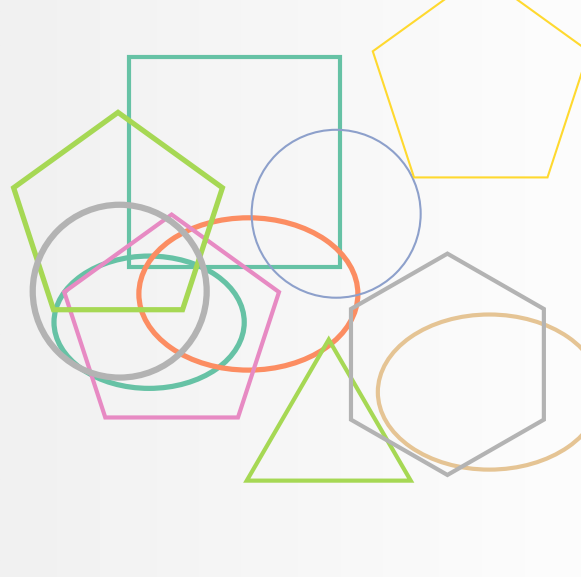[{"shape": "square", "thickness": 2, "radius": 0.91, "center": [0.404, 0.719]}, {"shape": "oval", "thickness": 2.5, "radius": 0.82, "center": [0.257, 0.441]}, {"shape": "oval", "thickness": 2.5, "radius": 0.94, "center": [0.427, 0.49]}, {"shape": "circle", "thickness": 1, "radius": 0.73, "center": [0.578, 0.629]}, {"shape": "pentagon", "thickness": 2, "radius": 0.97, "center": [0.295, 0.433]}, {"shape": "triangle", "thickness": 2, "radius": 0.81, "center": [0.566, 0.248]}, {"shape": "pentagon", "thickness": 2.5, "radius": 0.94, "center": [0.203, 0.616]}, {"shape": "pentagon", "thickness": 1, "radius": 0.98, "center": [0.827, 0.85]}, {"shape": "oval", "thickness": 2, "radius": 0.96, "center": [0.842, 0.32]}, {"shape": "circle", "thickness": 3, "radius": 0.75, "center": [0.206, 0.495]}, {"shape": "hexagon", "thickness": 2, "radius": 0.96, "center": [0.77, 0.368]}]